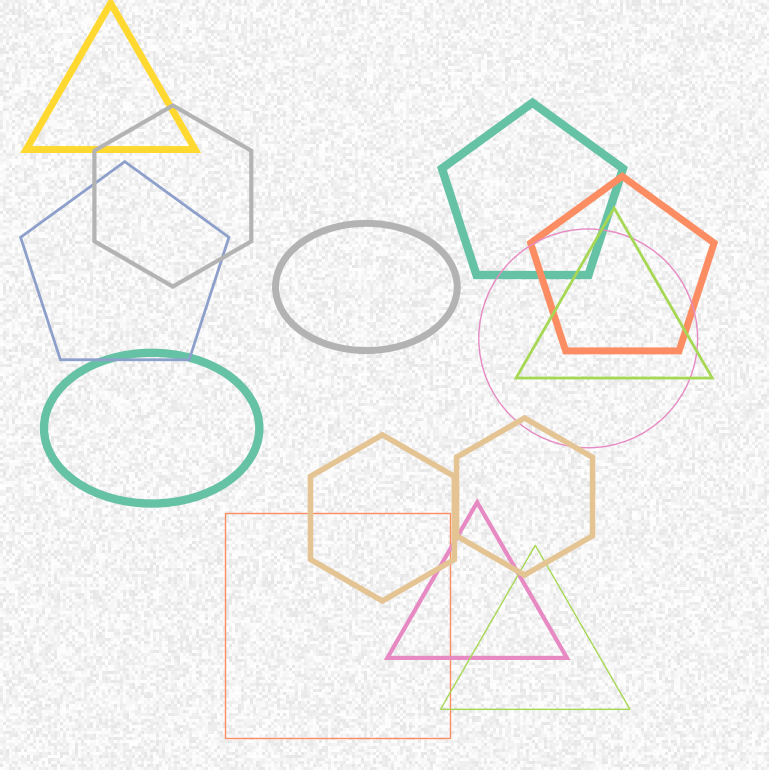[{"shape": "oval", "thickness": 3, "radius": 0.7, "center": [0.197, 0.444]}, {"shape": "pentagon", "thickness": 3, "radius": 0.62, "center": [0.691, 0.743]}, {"shape": "pentagon", "thickness": 2.5, "radius": 0.63, "center": [0.808, 0.646]}, {"shape": "square", "thickness": 0.5, "radius": 0.73, "center": [0.438, 0.188]}, {"shape": "pentagon", "thickness": 1, "radius": 0.71, "center": [0.162, 0.648]}, {"shape": "circle", "thickness": 0.5, "radius": 0.71, "center": [0.764, 0.561]}, {"shape": "triangle", "thickness": 1.5, "radius": 0.67, "center": [0.62, 0.213]}, {"shape": "triangle", "thickness": 0.5, "radius": 0.71, "center": [0.695, 0.15]}, {"shape": "triangle", "thickness": 1, "radius": 0.74, "center": [0.798, 0.583]}, {"shape": "triangle", "thickness": 2.5, "radius": 0.63, "center": [0.144, 0.869]}, {"shape": "hexagon", "thickness": 2, "radius": 0.54, "center": [0.497, 0.327]}, {"shape": "hexagon", "thickness": 2, "radius": 0.51, "center": [0.681, 0.355]}, {"shape": "hexagon", "thickness": 1.5, "radius": 0.59, "center": [0.224, 0.745]}, {"shape": "oval", "thickness": 2.5, "radius": 0.59, "center": [0.476, 0.627]}]